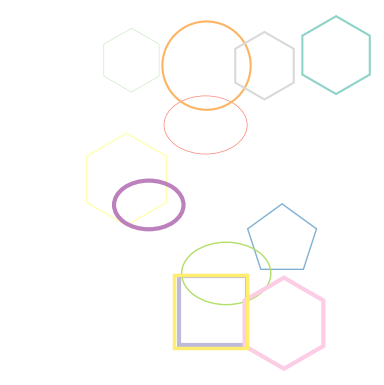[{"shape": "hexagon", "thickness": 1.5, "radius": 0.51, "center": [0.873, 0.857]}, {"shape": "hexagon", "thickness": 1, "radius": 0.6, "center": [0.329, 0.534]}, {"shape": "square", "thickness": 3, "radius": 0.44, "center": [0.554, 0.193]}, {"shape": "oval", "thickness": 0.5, "radius": 0.54, "center": [0.534, 0.675]}, {"shape": "pentagon", "thickness": 1, "radius": 0.47, "center": [0.733, 0.376]}, {"shape": "circle", "thickness": 1.5, "radius": 0.57, "center": [0.536, 0.83]}, {"shape": "oval", "thickness": 1, "radius": 0.58, "center": [0.588, 0.29]}, {"shape": "hexagon", "thickness": 3, "radius": 0.59, "center": [0.738, 0.16]}, {"shape": "hexagon", "thickness": 1.5, "radius": 0.44, "center": [0.687, 0.829]}, {"shape": "oval", "thickness": 3, "radius": 0.45, "center": [0.386, 0.468]}, {"shape": "hexagon", "thickness": 0.5, "radius": 0.41, "center": [0.341, 0.844]}, {"shape": "square", "thickness": 2.5, "radius": 0.48, "center": [0.547, 0.191]}]